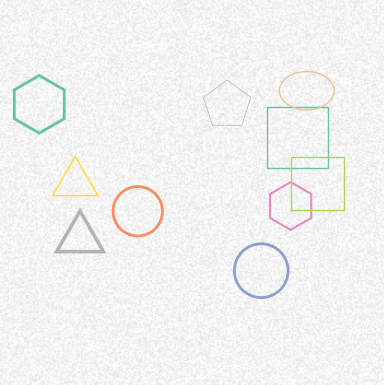[{"shape": "square", "thickness": 1, "radius": 0.39, "center": [0.772, 0.643]}, {"shape": "hexagon", "thickness": 2, "radius": 0.37, "center": [0.102, 0.729]}, {"shape": "circle", "thickness": 2, "radius": 0.32, "center": [0.358, 0.451]}, {"shape": "circle", "thickness": 2, "radius": 0.35, "center": [0.679, 0.297]}, {"shape": "hexagon", "thickness": 1.5, "radius": 0.31, "center": [0.755, 0.465]}, {"shape": "square", "thickness": 1, "radius": 0.34, "center": [0.824, 0.524]}, {"shape": "triangle", "thickness": 1, "radius": 0.34, "center": [0.195, 0.526]}, {"shape": "oval", "thickness": 1, "radius": 0.36, "center": [0.797, 0.764]}, {"shape": "pentagon", "thickness": 0.5, "radius": 0.32, "center": [0.59, 0.727]}, {"shape": "triangle", "thickness": 2.5, "radius": 0.35, "center": [0.208, 0.382]}]